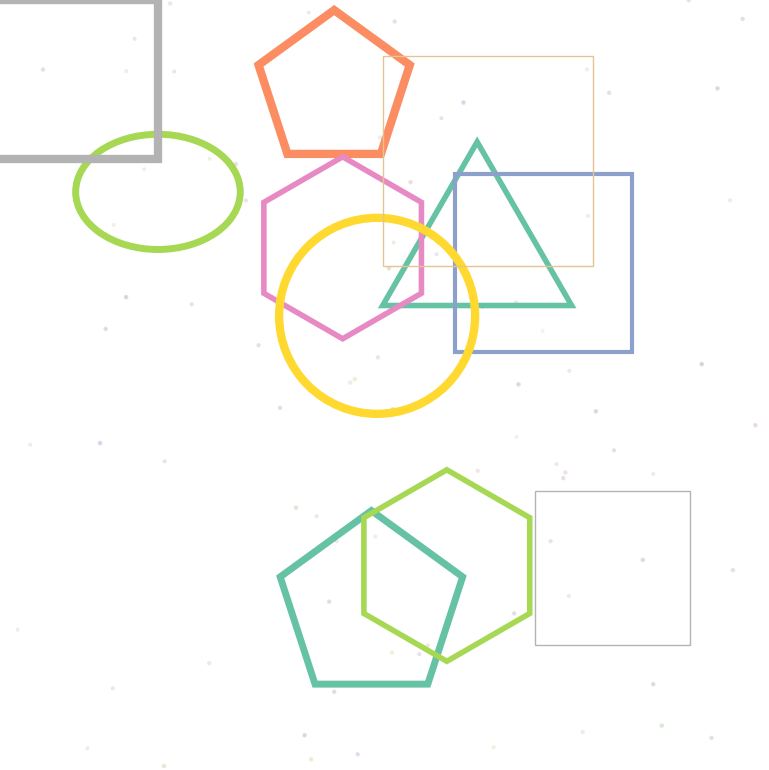[{"shape": "triangle", "thickness": 2, "radius": 0.71, "center": [0.62, 0.674]}, {"shape": "pentagon", "thickness": 2.5, "radius": 0.62, "center": [0.482, 0.212]}, {"shape": "pentagon", "thickness": 3, "radius": 0.52, "center": [0.434, 0.884]}, {"shape": "square", "thickness": 1.5, "radius": 0.58, "center": [0.706, 0.658]}, {"shape": "hexagon", "thickness": 2, "radius": 0.59, "center": [0.445, 0.678]}, {"shape": "hexagon", "thickness": 2, "radius": 0.62, "center": [0.58, 0.265]}, {"shape": "oval", "thickness": 2.5, "radius": 0.53, "center": [0.205, 0.751]}, {"shape": "circle", "thickness": 3, "radius": 0.64, "center": [0.49, 0.59]}, {"shape": "square", "thickness": 0.5, "radius": 0.68, "center": [0.634, 0.791]}, {"shape": "square", "thickness": 3, "radius": 0.52, "center": [0.102, 0.896]}, {"shape": "square", "thickness": 0.5, "radius": 0.5, "center": [0.796, 0.262]}]